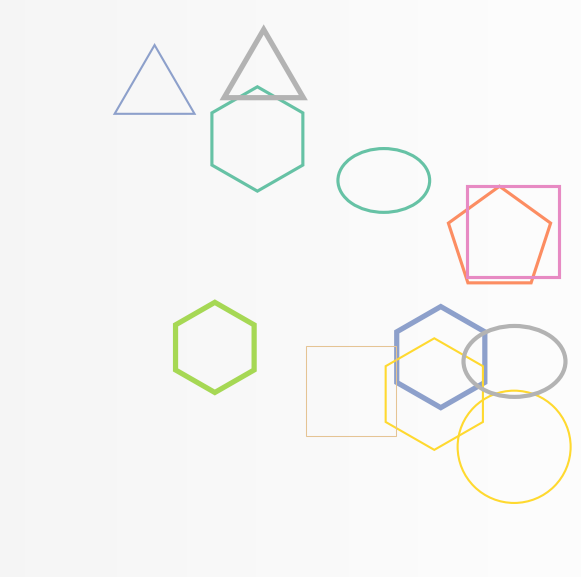[{"shape": "hexagon", "thickness": 1.5, "radius": 0.45, "center": [0.443, 0.758]}, {"shape": "oval", "thickness": 1.5, "radius": 0.39, "center": [0.66, 0.687]}, {"shape": "pentagon", "thickness": 1.5, "radius": 0.46, "center": [0.859, 0.584]}, {"shape": "triangle", "thickness": 1, "radius": 0.4, "center": [0.266, 0.842]}, {"shape": "hexagon", "thickness": 2.5, "radius": 0.44, "center": [0.758, 0.381]}, {"shape": "square", "thickness": 1.5, "radius": 0.4, "center": [0.883, 0.598]}, {"shape": "hexagon", "thickness": 2.5, "radius": 0.39, "center": [0.37, 0.398]}, {"shape": "circle", "thickness": 1, "radius": 0.49, "center": [0.885, 0.225]}, {"shape": "hexagon", "thickness": 1, "radius": 0.48, "center": [0.747, 0.317]}, {"shape": "square", "thickness": 0.5, "radius": 0.39, "center": [0.603, 0.322]}, {"shape": "oval", "thickness": 2, "radius": 0.44, "center": [0.885, 0.373]}, {"shape": "triangle", "thickness": 2.5, "radius": 0.39, "center": [0.454, 0.869]}]